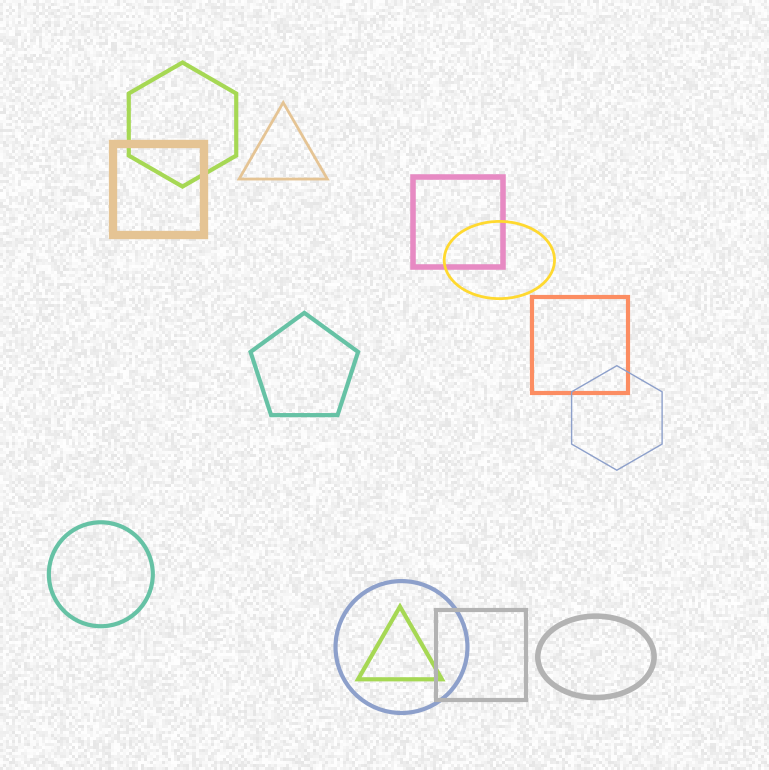[{"shape": "circle", "thickness": 1.5, "radius": 0.34, "center": [0.131, 0.254]}, {"shape": "pentagon", "thickness": 1.5, "radius": 0.37, "center": [0.395, 0.52]}, {"shape": "square", "thickness": 1.5, "radius": 0.31, "center": [0.753, 0.552]}, {"shape": "circle", "thickness": 1.5, "radius": 0.43, "center": [0.521, 0.16]}, {"shape": "hexagon", "thickness": 0.5, "radius": 0.34, "center": [0.801, 0.457]}, {"shape": "square", "thickness": 2, "radius": 0.29, "center": [0.594, 0.712]}, {"shape": "hexagon", "thickness": 1.5, "radius": 0.4, "center": [0.237, 0.838]}, {"shape": "triangle", "thickness": 1.5, "radius": 0.31, "center": [0.519, 0.149]}, {"shape": "oval", "thickness": 1, "radius": 0.36, "center": [0.649, 0.662]}, {"shape": "triangle", "thickness": 1, "radius": 0.33, "center": [0.368, 0.801]}, {"shape": "square", "thickness": 3, "radius": 0.3, "center": [0.206, 0.754]}, {"shape": "oval", "thickness": 2, "radius": 0.38, "center": [0.774, 0.147]}, {"shape": "square", "thickness": 1.5, "radius": 0.29, "center": [0.625, 0.149]}]